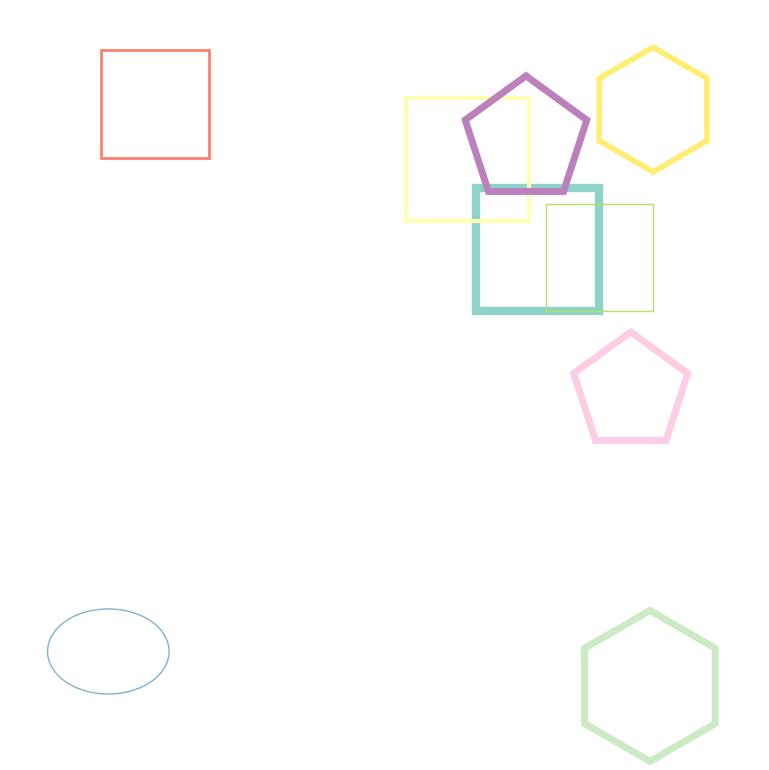[{"shape": "square", "thickness": 3, "radius": 0.4, "center": [0.698, 0.676]}, {"shape": "square", "thickness": 1.5, "radius": 0.4, "center": [0.607, 0.793]}, {"shape": "square", "thickness": 1, "radius": 0.35, "center": [0.202, 0.865]}, {"shape": "oval", "thickness": 0.5, "radius": 0.39, "center": [0.141, 0.154]}, {"shape": "square", "thickness": 0.5, "radius": 0.35, "center": [0.779, 0.666]}, {"shape": "pentagon", "thickness": 2.5, "radius": 0.39, "center": [0.819, 0.491]}, {"shape": "pentagon", "thickness": 2.5, "radius": 0.41, "center": [0.683, 0.819]}, {"shape": "hexagon", "thickness": 2.5, "radius": 0.49, "center": [0.844, 0.109]}, {"shape": "hexagon", "thickness": 2, "radius": 0.4, "center": [0.848, 0.858]}]